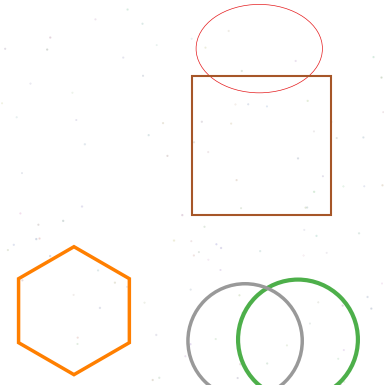[{"shape": "oval", "thickness": 0.5, "radius": 0.82, "center": [0.673, 0.874]}, {"shape": "circle", "thickness": 3, "radius": 0.78, "center": [0.774, 0.118]}, {"shape": "hexagon", "thickness": 2.5, "radius": 0.83, "center": [0.192, 0.193]}, {"shape": "square", "thickness": 1.5, "radius": 0.9, "center": [0.679, 0.621]}, {"shape": "circle", "thickness": 2.5, "radius": 0.74, "center": [0.637, 0.115]}]